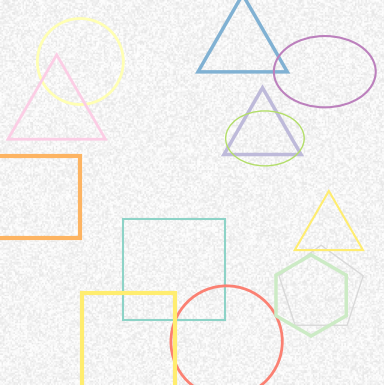[{"shape": "square", "thickness": 1.5, "radius": 0.66, "center": [0.452, 0.3]}, {"shape": "circle", "thickness": 2, "radius": 0.56, "center": [0.209, 0.84]}, {"shape": "triangle", "thickness": 2.5, "radius": 0.58, "center": [0.682, 0.656]}, {"shape": "circle", "thickness": 2, "radius": 0.72, "center": [0.589, 0.113]}, {"shape": "triangle", "thickness": 2.5, "radius": 0.67, "center": [0.63, 0.88]}, {"shape": "square", "thickness": 3, "radius": 0.53, "center": [0.102, 0.488]}, {"shape": "oval", "thickness": 1, "radius": 0.51, "center": [0.688, 0.641]}, {"shape": "triangle", "thickness": 2, "radius": 0.73, "center": [0.147, 0.711]}, {"shape": "pentagon", "thickness": 1, "radius": 0.57, "center": [0.834, 0.248]}, {"shape": "oval", "thickness": 1.5, "radius": 0.66, "center": [0.844, 0.814]}, {"shape": "hexagon", "thickness": 2.5, "radius": 0.53, "center": [0.808, 0.233]}, {"shape": "triangle", "thickness": 1.5, "radius": 0.51, "center": [0.854, 0.402]}, {"shape": "square", "thickness": 3, "radius": 0.61, "center": [0.334, 0.117]}]